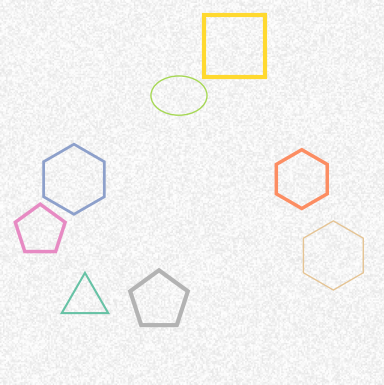[{"shape": "triangle", "thickness": 1.5, "radius": 0.35, "center": [0.221, 0.222]}, {"shape": "hexagon", "thickness": 2.5, "radius": 0.38, "center": [0.784, 0.535]}, {"shape": "hexagon", "thickness": 2, "radius": 0.45, "center": [0.192, 0.534]}, {"shape": "pentagon", "thickness": 2.5, "radius": 0.34, "center": [0.104, 0.402]}, {"shape": "oval", "thickness": 1, "radius": 0.36, "center": [0.465, 0.752]}, {"shape": "square", "thickness": 3, "radius": 0.4, "center": [0.609, 0.88]}, {"shape": "hexagon", "thickness": 1, "radius": 0.45, "center": [0.866, 0.336]}, {"shape": "pentagon", "thickness": 3, "radius": 0.39, "center": [0.413, 0.219]}]